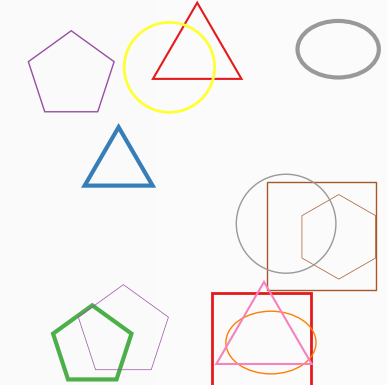[{"shape": "square", "thickness": 2, "radius": 0.64, "center": [0.675, 0.11]}, {"shape": "triangle", "thickness": 1.5, "radius": 0.66, "center": [0.509, 0.861]}, {"shape": "triangle", "thickness": 3, "radius": 0.51, "center": [0.306, 0.568]}, {"shape": "pentagon", "thickness": 3, "radius": 0.53, "center": [0.238, 0.101]}, {"shape": "pentagon", "thickness": 1, "radius": 0.58, "center": [0.184, 0.804]}, {"shape": "pentagon", "thickness": 0.5, "radius": 0.61, "center": [0.318, 0.138]}, {"shape": "oval", "thickness": 1, "radius": 0.58, "center": [0.699, 0.11]}, {"shape": "circle", "thickness": 2, "radius": 0.58, "center": [0.437, 0.825]}, {"shape": "hexagon", "thickness": 0.5, "radius": 0.55, "center": [0.874, 0.385]}, {"shape": "square", "thickness": 1, "radius": 0.7, "center": [0.831, 0.387]}, {"shape": "triangle", "thickness": 1.5, "radius": 0.71, "center": [0.681, 0.126]}, {"shape": "oval", "thickness": 3, "radius": 0.52, "center": [0.873, 0.872]}, {"shape": "circle", "thickness": 1, "radius": 0.64, "center": [0.738, 0.419]}]